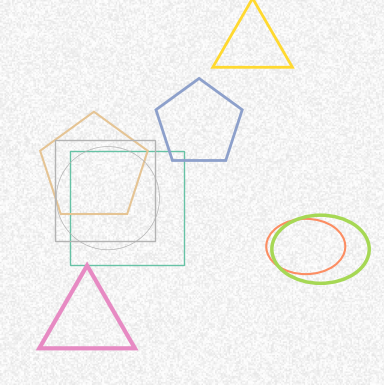[{"shape": "square", "thickness": 1, "radius": 0.74, "center": [0.331, 0.459]}, {"shape": "oval", "thickness": 1.5, "radius": 0.51, "center": [0.794, 0.36]}, {"shape": "pentagon", "thickness": 2, "radius": 0.59, "center": [0.517, 0.678]}, {"shape": "triangle", "thickness": 3, "radius": 0.72, "center": [0.226, 0.167]}, {"shape": "oval", "thickness": 2.5, "radius": 0.63, "center": [0.833, 0.353]}, {"shape": "triangle", "thickness": 2, "radius": 0.6, "center": [0.656, 0.885]}, {"shape": "pentagon", "thickness": 1.5, "radius": 0.73, "center": [0.244, 0.563]}, {"shape": "square", "thickness": 1, "radius": 0.66, "center": [0.273, 0.505]}, {"shape": "circle", "thickness": 0.5, "radius": 0.67, "center": [0.28, 0.485]}]